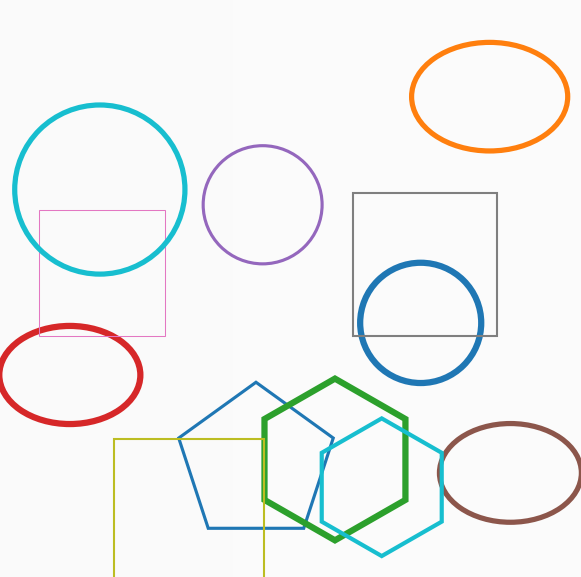[{"shape": "pentagon", "thickness": 1.5, "radius": 0.7, "center": [0.44, 0.197]}, {"shape": "circle", "thickness": 3, "radius": 0.52, "center": [0.724, 0.44]}, {"shape": "oval", "thickness": 2.5, "radius": 0.67, "center": [0.842, 0.832]}, {"shape": "hexagon", "thickness": 3, "radius": 0.7, "center": [0.576, 0.204]}, {"shape": "oval", "thickness": 3, "radius": 0.61, "center": [0.12, 0.35]}, {"shape": "circle", "thickness": 1.5, "radius": 0.51, "center": [0.452, 0.645]}, {"shape": "oval", "thickness": 2.5, "radius": 0.61, "center": [0.878, 0.18]}, {"shape": "square", "thickness": 0.5, "radius": 0.55, "center": [0.175, 0.527]}, {"shape": "square", "thickness": 1, "radius": 0.62, "center": [0.731, 0.541]}, {"shape": "square", "thickness": 1, "radius": 0.65, "center": [0.325, 0.11]}, {"shape": "hexagon", "thickness": 2, "radius": 0.6, "center": [0.657, 0.155]}, {"shape": "circle", "thickness": 2.5, "radius": 0.73, "center": [0.172, 0.671]}]